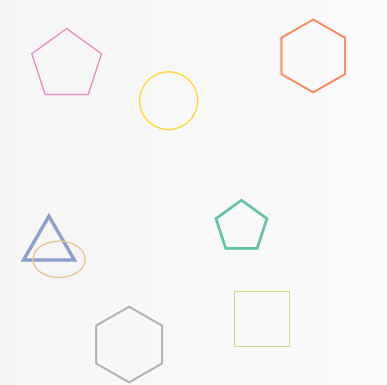[{"shape": "pentagon", "thickness": 2, "radius": 0.35, "center": [0.623, 0.411]}, {"shape": "hexagon", "thickness": 1.5, "radius": 0.47, "center": [0.808, 0.855]}, {"shape": "triangle", "thickness": 2.5, "radius": 0.38, "center": [0.126, 0.363]}, {"shape": "pentagon", "thickness": 1, "radius": 0.47, "center": [0.172, 0.831]}, {"shape": "square", "thickness": 0.5, "radius": 0.36, "center": [0.674, 0.172]}, {"shape": "circle", "thickness": 1, "radius": 0.37, "center": [0.435, 0.738]}, {"shape": "oval", "thickness": 1, "radius": 0.34, "center": [0.152, 0.326]}, {"shape": "hexagon", "thickness": 1.5, "radius": 0.49, "center": [0.333, 0.105]}]